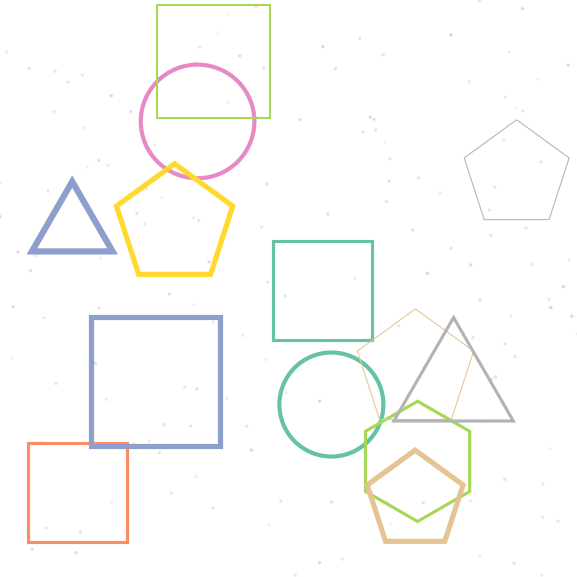[{"shape": "circle", "thickness": 2, "radius": 0.45, "center": [0.574, 0.299]}, {"shape": "square", "thickness": 1.5, "radius": 0.43, "center": [0.559, 0.497]}, {"shape": "square", "thickness": 1.5, "radius": 0.43, "center": [0.134, 0.146]}, {"shape": "triangle", "thickness": 3, "radius": 0.4, "center": [0.125, 0.604]}, {"shape": "square", "thickness": 2.5, "radius": 0.56, "center": [0.269, 0.339]}, {"shape": "circle", "thickness": 2, "radius": 0.49, "center": [0.342, 0.789]}, {"shape": "square", "thickness": 1, "radius": 0.49, "center": [0.37, 0.892]}, {"shape": "hexagon", "thickness": 1.5, "radius": 0.52, "center": [0.723, 0.2]}, {"shape": "pentagon", "thickness": 2.5, "radius": 0.53, "center": [0.302, 0.61]}, {"shape": "pentagon", "thickness": 0.5, "radius": 0.53, "center": [0.719, 0.358]}, {"shape": "pentagon", "thickness": 2.5, "radius": 0.44, "center": [0.719, 0.132]}, {"shape": "pentagon", "thickness": 0.5, "radius": 0.48, "center": [0.895, 0.696]}, {"shape": "triangle", "thickness": 1.5, "radius": 0.6, "center": [0.785, 0.33]}]